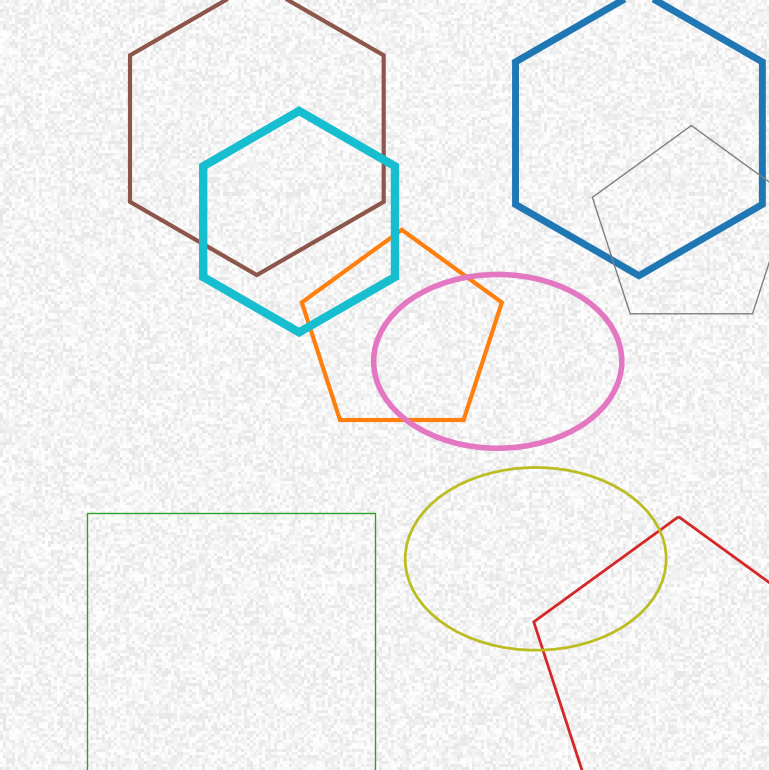[{"shape": "hexagon", "thickness": 2.5, "radius": 0.93, "center": [0.83, 0.827]}, {"shape": "pentagon", "thickness": 1.5, "radius": 0.68, "center": [0.522, 0.565]}, {"shape": "square", "thickness": 0.5, "radius": 0.94, "center": [0.3, 0.146]}, {"shape": "pentagon", "thickness": 1, "radius": 0.99, "center": [0.881, 0.131]}, {"shape": "hexagon", "thickness": 1.5, "radius": 0.95, "center": [0.334, 0.833]}, {"shape": "oval", "thickness": 2, "radius": 0.81, "center": [0.646, 0.531]}, {"shape": "pentagon", "thickness": 0.5, "radius": 0.68, "center": [0.898, 0.702]}, {"shape": "oval", "thickness": 1, "radius": 0.85, "center": [0.696, 0.274]}, {"shape": "hexagon", "thickness": 3, "radius": 0.72, "center": [0.388, 0.712]}]